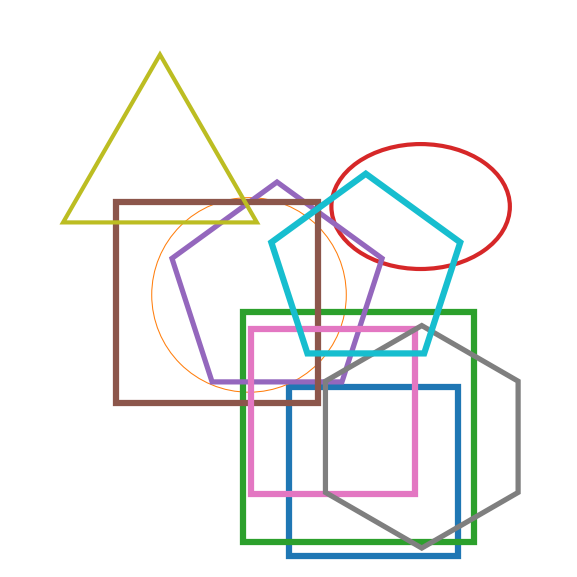[{"shape": "square", "thickness": 3, "radius": 0.73, "center": [0.647, 0.182]}, {"shape": "circle", "thickness": 0.5, "radius": 0.84, "center": [0.431, 0.488]}, {"shape": "square", "thickness": 3, "radius": 1.0, "center": [0.621, 0.26]}, {"shape": "oval", "thickness": 2, "radius": 0.77, "center": [0.728, 0.641]}, {"shape": "pentagon", "thickness": 2.5, "radius": 0.96, "center": [0.48, 0.493]}, {"shape": "square", "thickness": 3, "radius": 0.87, "center": [0.376, 0.475]}, {"shape": "square", "thickness": 3, "radius": 0.71, "center": [0.577, 0.287]}, {"shape": "hexagon", "thickness": 2.5, "radius": 0.96, "center": [0.73, 0.243]}, {"shape": "triangle", "thickness": 2, "radius": 0.97, "center": [0.277, 0.711]}, {"shape": "pentagon", "thickness": 3, "radius": 0.86, "center": [0.633, 0.526]}]